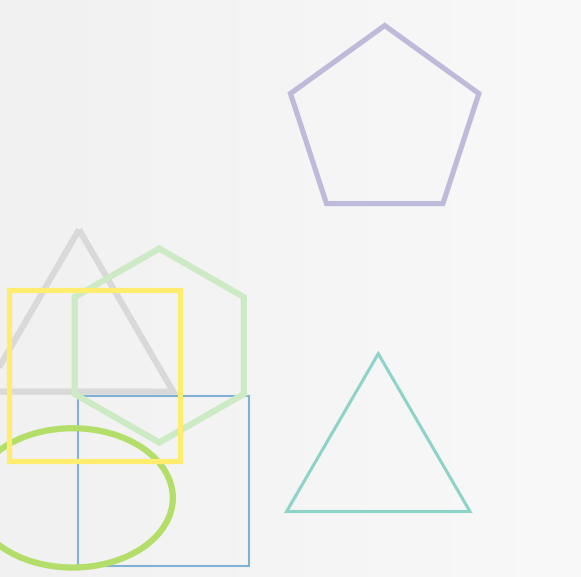[{"shape": "triangle", "thickness": 1.5, "radius": 0.91, "center": [0.651, 0.205]}, {"shape": "pentagon", "thickness": 2.5, "radius": 0.85, "center": [0.662, 0.784]}, {"shape": "square", "thickness": 1, "radius": 0.73, "center": [0.281, 0.167]}, {"shape": "oval", "thickness": 3, "radius": 0.86, "center": [0.125, 0.137]}, {"shape": "triangle", "thickness": 3, "radius": 0.94, "center": [0.136, 0.414]}, {"shape": "hexagon", "thickness": 3, "radius": 0.84, "center": [0.274, 0.401]}, {"shape": "square", "thickness": 2.5, "radius": 0.74, "center": [0.162, 0.349]}]